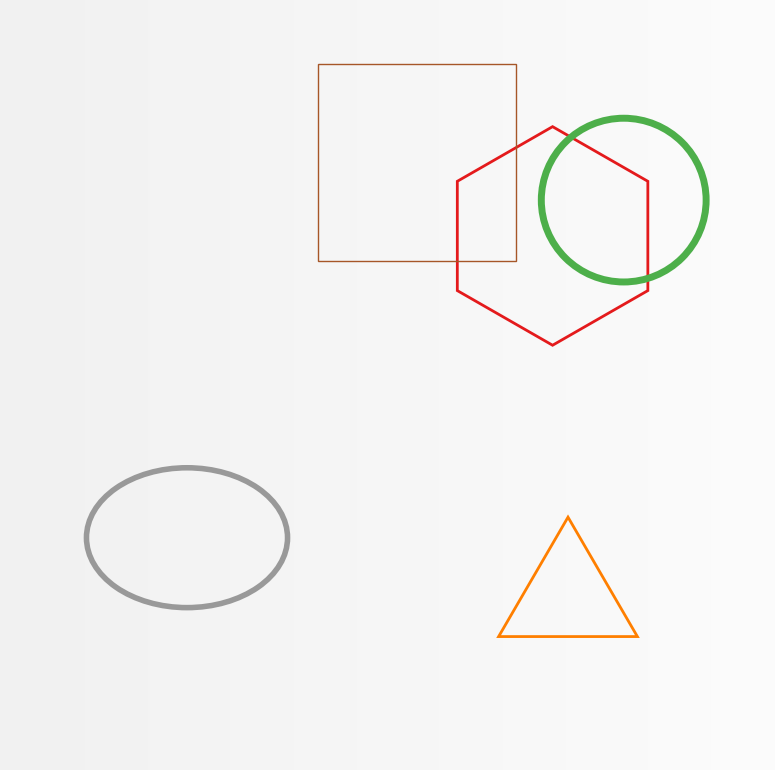[{"shape": "hexagon", "thickness": 1, "radius": 0.71, "center": [0.713, 0.694]}, {"shape": "circle", "thickness": 2.5, "radius": 0.53, "center": [0.805, 0.74]}, {"shape": "triangle", "thickness": 1, "radius": 0.52, "center": [0.733, 0.225]}, {"shape": "square", "thickness": 0.5, "radius": 0.64, "center": [0.538, 0.789]}, {"shape": "oval", "thickness": 2, "radius": 0.65, "center": [0.241, 0.302]}]